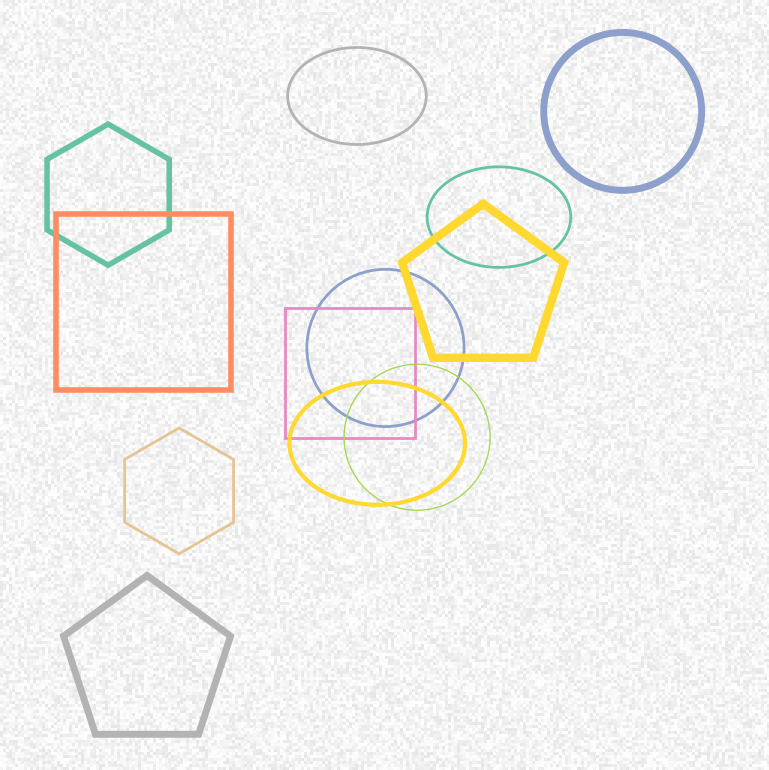[{"shape": "hexagon", "thickness": 2, "radius": 0.46, "center": [0.14, 0.747]}, {"shape": "oval", "thickness": 1, "radius": 0.47, "center": [0.648, 0.718]}, {"shape": "square", "thickness": 2, "radius": 0.57, "center": [0.187, 0.608]}, {"shape": "circle", "thickness": 1, "radius": 0.51, "center": [0.501, 0.548]}, {"shape": "circle", "thickness": 2.5, "radius": 0.51, "center": [0.809, 0.855]}, {"shape": "square", "thickness": 1, "radius": 0.42, "center": [0.455, 0.516]}, {"shape": "circle", "thickness": 0.5, "radius": 0.47, "center": [0.542, 0.432]}, {"shape": "pentagon", "thickness": 3, "radius": 0.55, "center": [0.627, 0.625]}, {"shape": "oval", "thickness": 1.5, "radius": 0.57, "center": [0.49, 0.424]}, {"shape": "hexagon", "thickness": 1, "radius": 0.41, "center": [0.233, 0.362]}, {"shape": "pentagon", "thickness": 2.5, "radius": 0.57, "center": [0.191, 0.139]}, {"shape": "oval", "thickness": 1, "radius": 0.45, "center": [0.464, 0.875]}]